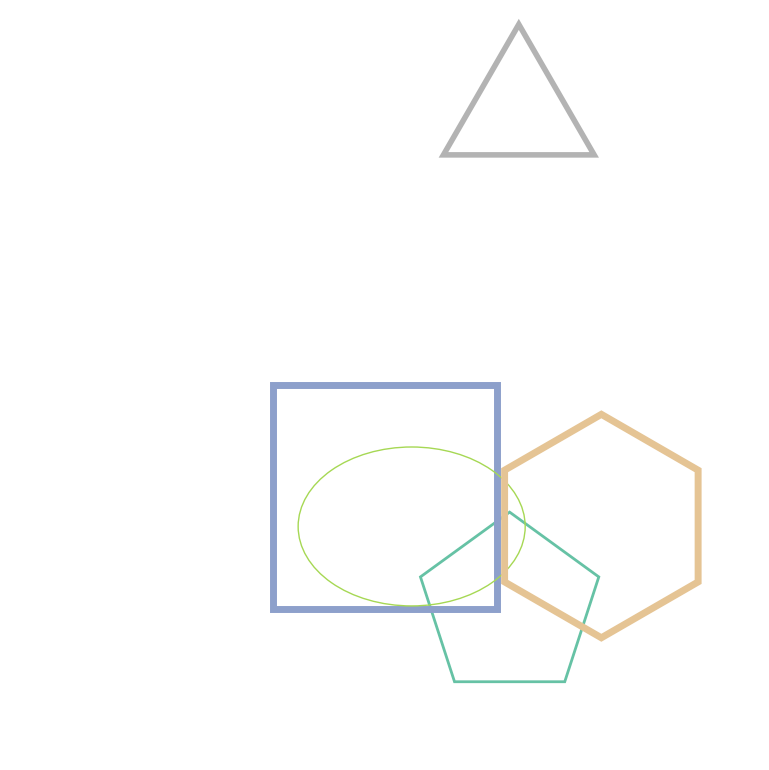[{"shape": "pentagon", "thickness": 1, "radius": 0.61, "center": [0.662, 0.213]}, {"shape": "square", "thickness": 2.5, "radius": 0.73, "center": [0.5, 0.354]}, {"shape": "oval", "thickness": 0.5, "radius": 0.74, "center": [0.535, 0.316]}, {"shape": "hexagon", "thickness": 2.5, "radius": 0.73, "center": [0.781, 0.317]}, {"shape": "triangle", "thickness": 2, "radius": 0.56, "center": [0.674, 0.855]}]